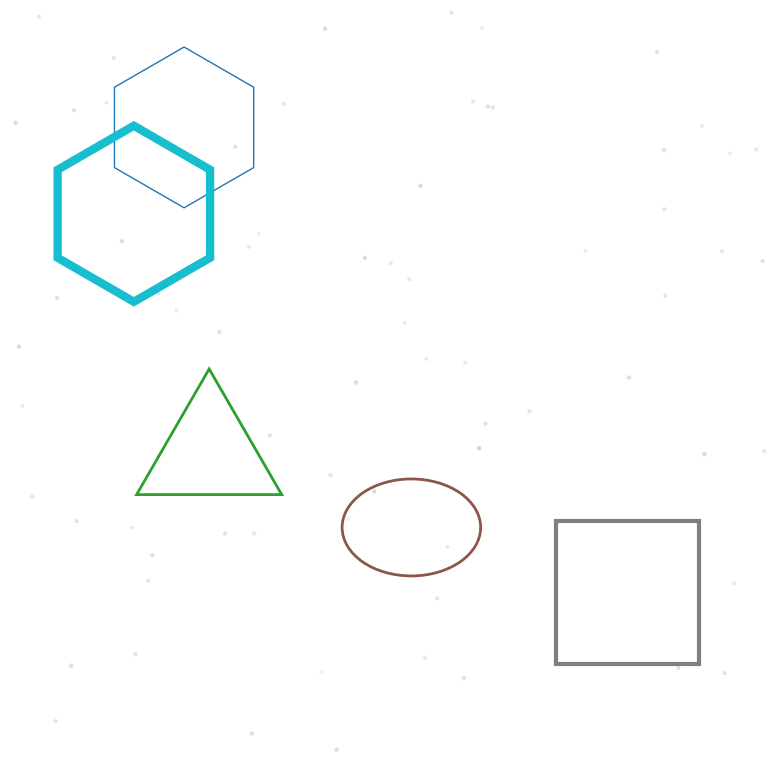[{"shape": "hexagon", "thickness": 0.5, "radius": 0.52, "center": [0.239, 0.835]}, {"shape": "triangle", "thickness": 1, "radius": 0.54, "center": [0.272, 0.412]}, {"shape": "oval", "thickness": 1, "radius": 0.45, "center": [0.534, 0.315]}, {"shape": "square", "thickness": 1.5, "radius": 0.46, "center": [0.815, 0.231]}, {"shape": "hexagon", "thickness": 3, "radius": 0.57, "center": [0.174, 0.722]}]